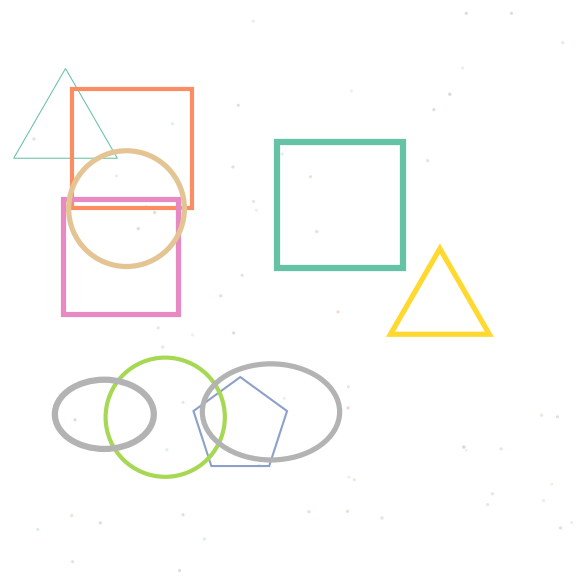[{"shape": "square", "thickness": 3, "radius": 0.54, "center": [0.589, 0.644]}, {"shape": "triangle", "thickness": 0.5, "radius": 0.52, "center": [0.113, 0.777]}, {"shape": "square", "thickness": 2, "radius": 0.52, "center": [0.228, 0.742]}, {"shape": "pentagon", "thickness": 1, "radius": 0.43, "center": [0.416, 0.261]}, {"shape": "square", "thickness": 2.5, "radius": 0.49, "center": [0.209, 0.555]}, {"shape": "circle", "thickness": 2, "radius": 0.52, "center": [0.286, 0.277]}, {"shape": "triangle", "thickness": 2.5, "radius": 0.49, "center": [0.762, 0.47]}, {"shape": "circle", "thickness": 2.5, "radius": 0.5, "center": [0.219, 0.638]}, {"shape": "oval", "thickness": 2.5, "radius": 0.59, "center": [0.469, 0.286]}, {"shape": "oval", "thickness": 3, "radius": 0.43, "center": [0.181, 0.282]}]